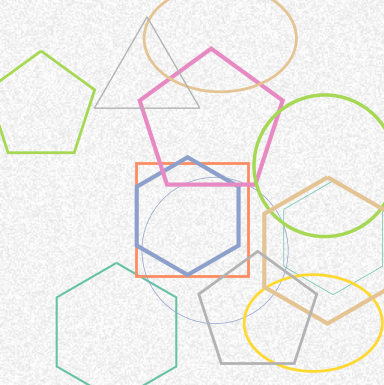[{"shape": "hexagon", "thickness": 1.5, "radius": 0.9, "center": [0.303, 0.138]}, {"shape": "hexagon", "thickness": 0.5, "radius": 0.74, "center": [0.865, 0.382]}, {"shape": "square", "thickness": 2, "radius": 0.73, "center": [0.499, 0.43]}, {"shape": "circle", "thickness": 0.5, "radius": 0.95, "center": [0.559, 0.349]}, {"shape": "hexagon", "thickness": 3, "radius": 0.76, "center": [0.487, 0.439]}, {"shape": "pentagon", "thickness": 3, "radius": 0.98, "center": [0.549, 0.679]}, {"shape": "pentagon", "thickness": 2, "radius": 0.73, "center": [0.107, 0.722]}, {"shape": "circle", "thickness": 2.5, "radius": 0.92, "center": [0.844, 0.569]}, {"shape": "oval", "thickness": 2, "radius": 0.9, "center": [0.814, 0.161]}, {"shape": "oval", "thickness": 2, "radius": 0.99, "center": [0.572, 0.9]}, {"shape": "hexagon", "thickness": 3, "radius": 0.95, "center": [0.851, 0.35]}, {"shape": "pentagon", "thickness": 2, "radius": 0.81, "center": [0.67, 0.186]}, {"shape": "triangle", "thickness": 1, "radius": 0.79, "center": [0.382, 0.798]}]